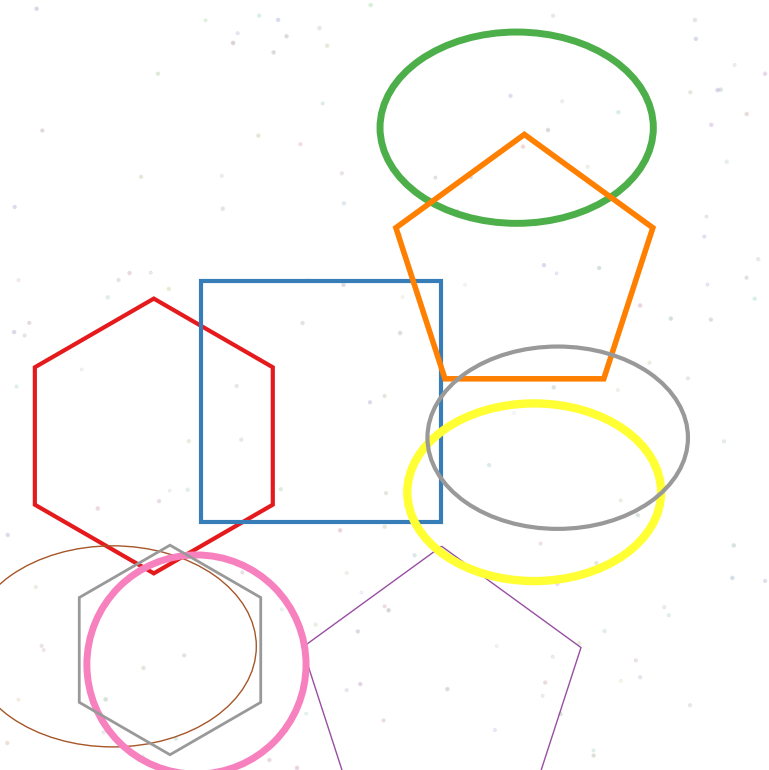[{"shape": "hexagon", "thickness": 1.5, "radius": 0.89, "center": [0.2, 0.434]}, {"shape": "square", "thickness": 1.5, "radius": 0.78, "center": [0.417, 0.479]}, {"shape": "oval", "thickness": 2.5, "radius": 0.89, "center": [0.671, 0.834]}, {"shape": "pentagon", "thickness": 0.5, "radius": 0.95, "center": [0.573, 0.1]}, {"shape": "pentagon", "thickness": 2, "radius": 0.88, "center": [0.681, 0.65]}, {"shape": "oval", "thickness": 3, "radius": 0.82, "center": [0.694, 0.361]}, {"shape": "oval", "thickness": 0.5, "radius": 0.93, "center": [0.146, 0.161]}, {"shape": "circle", "thickness": 2.5, "radius": 0.71, "center": [0.255, 0.137]}, {"shape": "oval", "thickness": 1.5, "radius": 0.85, "center": [0.724, 0.432]}, {"shape": "hexagon", "thickness": 1, "radius": 0.68, "center": [0.221, 0.156]}]